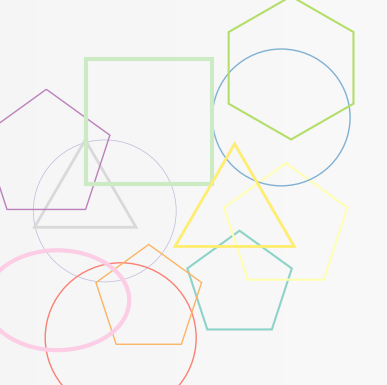[{"shape": "pentagon", "thickness": 1.5, "radius": 0.71, "center": [0.618, 0.259]}, {"shape": "pentagon", "thickness": 1.5, "radius": 0.84, "center": [0.737, 0.409]}, {"shape": "circle", "thickness": 0.5, "radius": 0.92, "center": [0.27, 0.452]}, {"shape": "circle", "thickness": 1, "radius": 0.97, "center": [0.311, 0.123]}, {"shape": "circle", "thickness": 1, "radius": 0.89, "center": [0.726, 0.695]}, {"shape": "pentagon", "thickness": 1, "radius": 0.72, "center": [0.384, 0.222]}, {"shape": "hexagon", "thickness": 1.5, "radius": 0.93, "center": [0.751, 0.824]}, {"shape": "oval", "thickness": 3, "radius": 0.93, "center": [0.148, 0.22]}, {"shape": "triangle", "thickness": 2, "radius": 0.76, "center": [0.22, 0.485]}, {"shape": "pentagon", "thickness": 1, "radius": 0.86, "center": [0.12, 0.596]}, {"shape": "square", "thickness": 3, "radius": 0.81, "center": [0.385, 0.684]}, {"shape": "triangle", "thickness": 2, "radius": 0.89, "center": [0.606, 0.449]}]